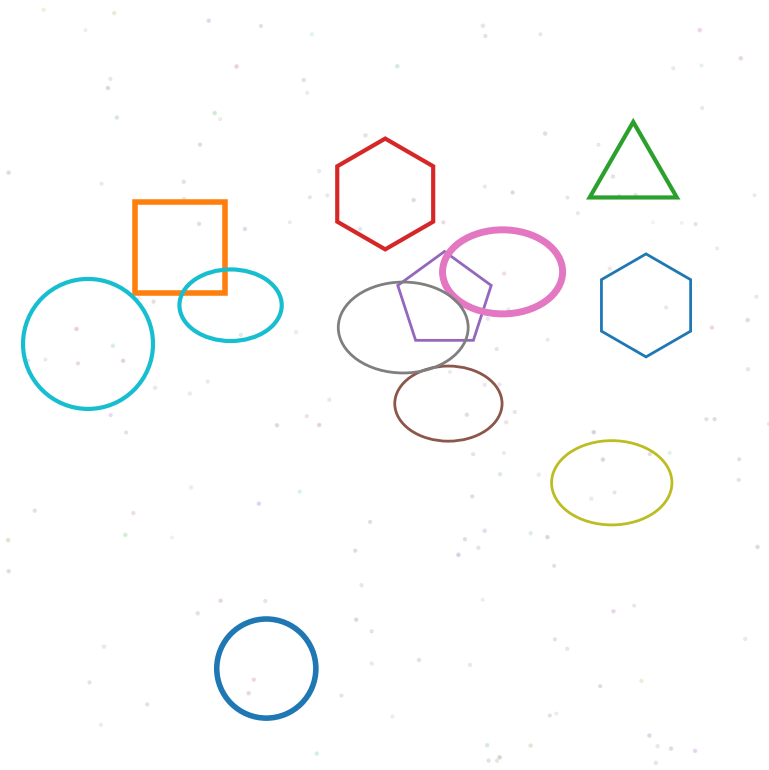[{"shape": "hexagon", "thickness": 1, "radius": 0.33, "center": [0.839, 0.603]}, {"shape": "circle", "thickness": 2, "radius": 0.32, "center": [0.346, 0.132]}, {"shape": "square", "thickness": 2, "radius": 0.29, "center": [0.234, 0.679]}, {"shape": "triangle", "thickness": 1.5, "radius": 0.33, "center": [0.822, 0.776]}, {"shape": "hexagon", "thickness": 1.5, "radius": 0.36, "center": [0.5, 0.748]}, {"shape": "pentagon", "thickness": 1, "radius": 0.32, "center": [0.577, 0.61]}, {"shape": "oval", "thickness": 1, "radius": 0.35, "center": [0.582, 0.476]}, {"shape": "oval", "thickness": 2.5, "radius": 0.39, "center": [0.653, 0.647]}, {"shape": "oval", "thickness": 1, "radius": 0.42, "center": [0.524, 0.575]}, {"shape": "oval", "thickness": 1, "radius": 0.39, "center": [0.794, 0.373]}, {"shape": "oval", "thickness": 1.5, "radius": 0.33, "center": [0.299, 0.604]}, {"shape": "circle", "thickness": 1.5, "radius": 0.42, "center": [0.114, 0.553]}]